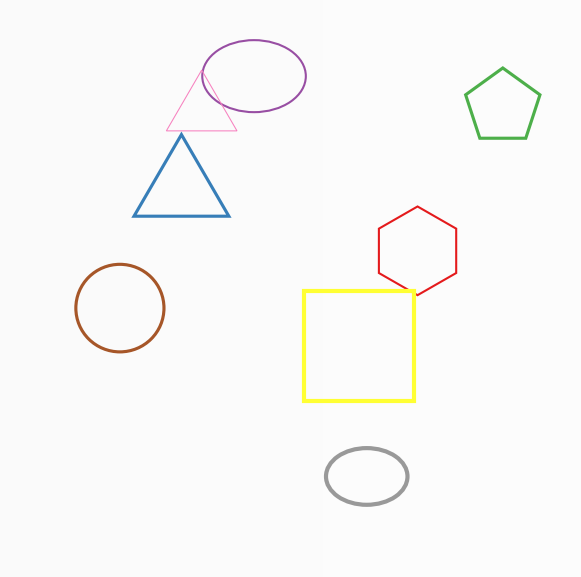[{"shape": "hexagon", "thickness": 1, "radius": 0.38, "center": [0.718, 0.565]}, {"shape": "triangle", "thickness": 1.5, "radius": 0.47, "center": [0.312, 0.672]}, {"shape": "pentagon", "thickness": 1.5, "radius": 0.34, "center": [0.865, 0.814]}, {"shape": "oval", "thickness": 1, "radius": 0.45, "center": [0.437, 0.867]}, {"shape": "square", "thickness": 2, "radius": 0.47, "center": [0.618, 0.4]}, {"shape": "circle", "thickness": 1.5, "radius": 0.38, "center": [0.206, 0.466]}, {"shape": "triangle", "thickness": 0.5, "radius": 0.35, "center": [0.347, 0.808]}, {"shape": "oval", "thickness": 2, "radius": 0.35, "center": [0.631, 0.174]}]